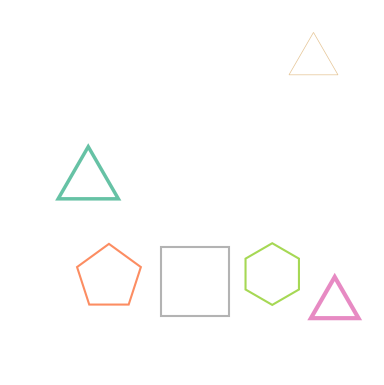[{"shape": "triangle", "thickness": 2.5, "radius": 0.45, "center": [0.229, 0.529]}, {"shape": "pentagon", "thickness": 1.5, "radius": 0.44, "center": [0.283, 0.279]}, {"shape": "triangle", "thickness": 3, "radius": 0.36, "center": [0.869, 0.209]}, {"shape": "hexagon", "thickness": 1.5, "radius": 0.4, "center": [0.707, 0.288]}, {"shape": "triangle", "thickness": 0.5, "radius": 0.37, "center": [0.814, 0.842]}, {"shape": "square", "thickness": 1.5, "radius": 0.44, "center": [0.506, 0.269]}]